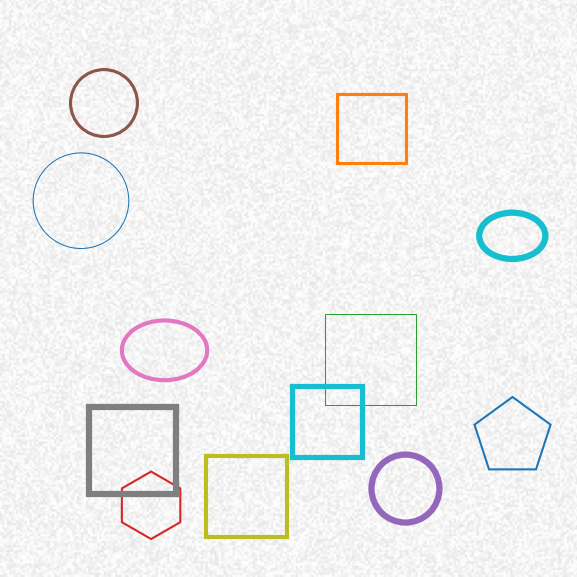[{"shape": "circle", "thickness": 0.5, "radius": 0.41, "center": [0.14, 0.652]}, {"shape": "pentagon", "thickness": 1, "radius": 0.35, "center": [0.888, 0.242]}, {"shape": "square", "thickness": 1.5, "radius": 0.3, "center": [0.643, 0.777]}, {"shape": "square", "thickness": 0.5, "radius": 0.39, "center": [0.642, 0.377]}, {"shape": "hexagon", "thickness": 1, "radius": 0.29, "center": [0.262, 0.124]}, {"shape": "circle", "thickness": 3, "radius": 0.29, "center": [0.702, 0.153]}, {"shape": "circle", "thickness": 1.5, "radius": 0.29, "center": [0.18, 0.821]}, {"shape": "oval", "thickness": 2, "radius": 0.37, "center": [0.285, 0.392]}, {"shape": "square", "thickness": 3, "radius": 0.38, "center": [0.23, 0.218]}, {"shape": "square", "thickness": 2, "radius": 0.35, "center": [0.427, 0.139]}, {"shape": "square", "thickness": 2.5, "radius": 0.31, "center": [0.566, 0.269]}, {"shape": "oval", "thickness": 3, "radius": 0.29, "center": [0.887, 0.591]}]